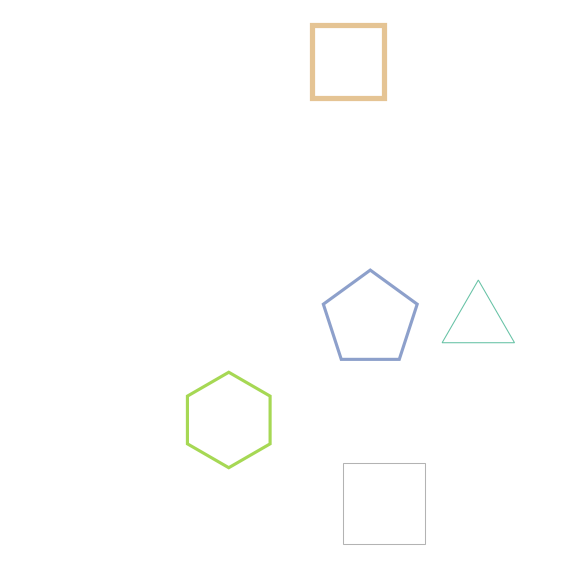[{"shape": "triangle", "thickness": 0.5, "radius": 0.36, "center": [0.828, 0.442]}, {"shape": "pentagon", "thickness": 1.5, "radius": 0.43, "center": [0.641, 0.446]}, {"shape": "hexagon", "thickness": 1.5, "radius": 0.41, "center": [0.396, 0.272]}, {"shape": "square", "thickness": 2.5, "radius": 0.31, "center": [0.602, 0.893]}, {"shape": "square", "thickness": 0.5, "radius": 0.35, "center": [0.665, 0.127]}]